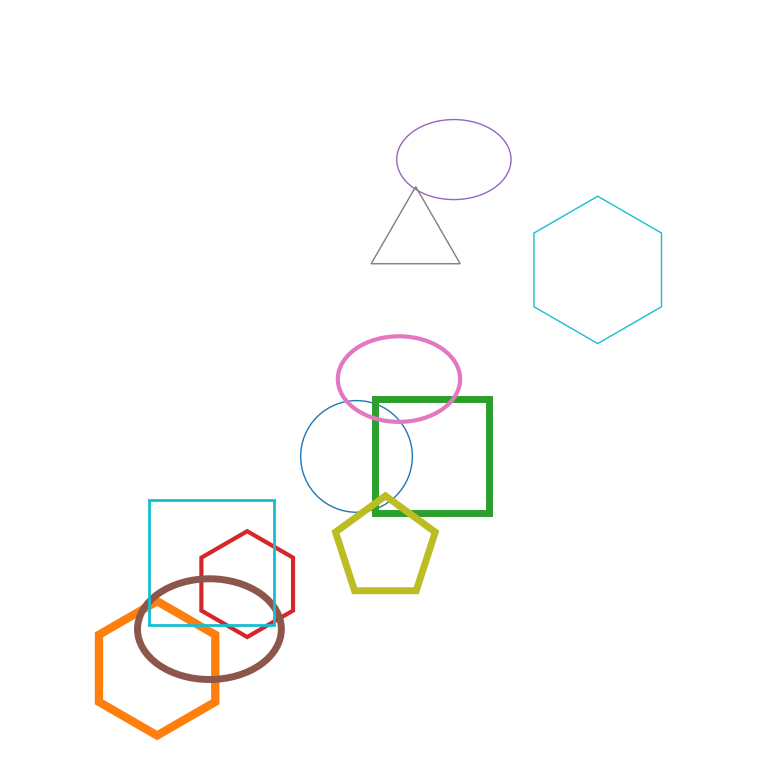[{"shape": "circle", "thickness": 0.5, "radius": 0.36, "center": [0.463, 0.407]}, {"shape": "hexagon", "thickness": 3, "radius": 0.44, "center": [0.204, 0.132]}, {"shape": "square", "thickness": 2.5, "radius": 0.37, "center": [0.561, 0.408]}, {"shape": "hexagon", "thickness": 1.5, "radius": 0.34, "center": [0.321, 0.241]}, {"shape": "oval", "thickness": 0.5, "radius": 0.37, "center": [0.589, 0.793]}, {"shape": "oval", "thickness": 2.5, "radius": 0.47, "center": [0.272, 0.183]}, {"shape": "oval", "thickness": 1.5, "radius": 0.4, "center": [0.518, 0.508]}, {"shape": "triangle", "thickness": 0.5, "radius": 0.33, "center": [0.54, 0.691]}, {"shape": "pentagon", "thickness": 2.5, "radius": 0.34, "center": [0.501, 0.288]}, {"shape": "square", "thickness": 1, "radius": 0.41, "center": [0.274, 0.27]}, {"shape": "hexagon", "thickness": 0.5, "radius": 0.48, "center": [0.776, 0.649]}]